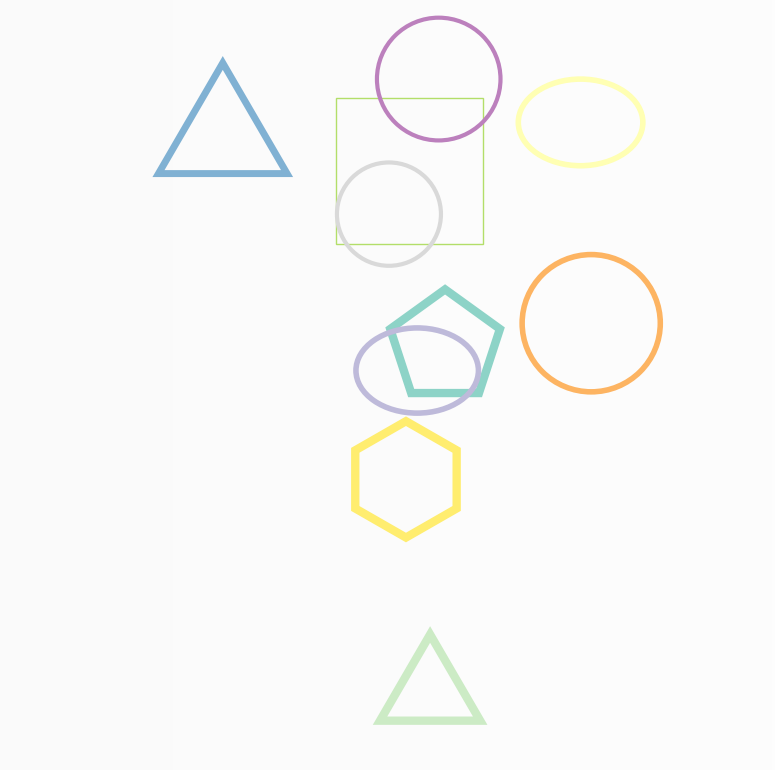[{"shape": "pentagon", "thickness": 3, "radius": 0.37, "center": [0.574, 0.55]}, {"shape": "oval", "thickness": 2, "radius": 0.4, "center": [0.749, 0.841]}, {"shape": "oval", "thickness": 2, "radius": 0.4, "center": [0.538, 0.519]}, {"shape": "triangle", "thickness": 2.5, "radius": 0.48, "center": [0.287, 0.822]}, {"shape": "circle", "thickness": 2, "radius": 0.45, "center": [0.763, 0.58]}, {"shape": "square", "thickness": 0.5, "radius": 0.47, "center": [0.529, 0.778]}, {"shape": "circle", "thickness": 1.5, "radius": 0.34, "center": [0.502, 0.722]}, {"shape": "circle", "thickness": 1.5, "radius": 0.4, "center": [0.566, 0.897]}, {"shape": "triangle", "thickness": 3, "radius": 0.37, "center": [0.555, 0.101]}, {"shape": "hexagon", "thickness": 3, "radius": 0.38, "center": [0.524, 0.377]}]